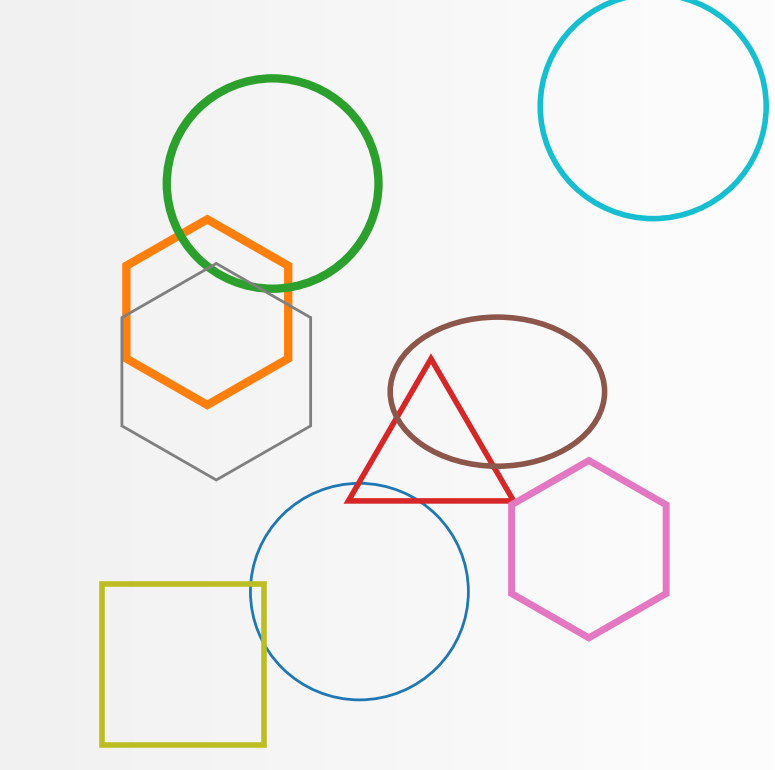[{"shape": "circle", "thickness": 1, "radius": 0.7, "center": [0.464, 0.232]}, {"shape": "hexagon", "thickness": 3, "radius": 0.6, "center": [0.267, 0.595]}, {"shape": "circle", "thickness": 3, "radius": 0.68, "center": [0.352, 0.762]}, {"shape": "triangle", "thickness": 2, "radius": 0.62, "center": [0.556, 0.411]}, {"shape": "oval", "thickness": 2, "radius": 0.69, "center": [0.642, 0.491]}, {"shape": "hexagon", "thickness": 2.5, "radius": 0.58, "center": [0.76, 0.287]}, {"shape": "hexagon", "thickness": 1, "radius": 0.7, "center": [0.279, 0.517]}, {"shape": "square", "thickness": 2, "radius": 0.52, "center": [0.237, 0.137]}, {"shape": "circle", "thickness": 2, "radius": 0.73, "center": [0.843, 0.862]}]